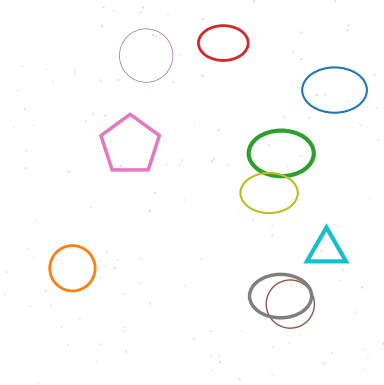[{"shape": "oval", "thickness": 1.5, "radius": 0.42, "center": [0.869, 0.766]}, {"shape": "circle", "thickness": 2, "radius": 0.29, "center": [0.188, 0.303]}, {"shape": "oval", "thickness": 3, "radius": 0.42, "center": [0.73, 0.602]}, {"shape": "oval", "thickness": 2, "radius": 0.32, "center": [0.58, 0.888]}, {"shape": "circle", "thickness": 0.5, "radius": 0.35, "center": [0.38, 0.856]}, {"shape": "circle", "thickness": 1, "radius": 0.31, "center": [0.754, 0.21]}, {"shape": "pentagon", "thickness": 2.5, "radius": 0.4, "center": [0.338, 0.623]}, {"shape": "oval", "thickness": 2.5, "radius": 0.4, "center": [0.729, 0.231]}, {"shape": "oval", "thickness": 1.5, "radius": 0.37, "center": [0.699, 0.499]}, {"shape": "triangle", "thickness": 3, "radius": 0.29, "center": [0.848, 0.35]}]